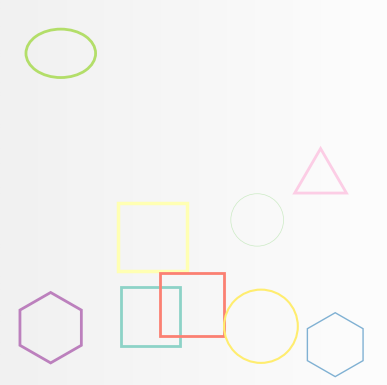[{"shape": "square", "thickness": 2, "radius": 0.38, "center": [0.387, 0.179]}, {"shape": "square", "thickness": 2.5, "radius": 0.44, "center": [0.393, 0.384]}, {"shape": "square", "thickness": 2, "radius": 0.41, "center": [0.495, 0.209]}, {"shape": "hexagon", "thickness": 1, "radius": 0.41, "center": [0.865, 0.105]}, {"shape": "oval", "thickness": 2, "radius": 0.45, "center": [0.157, 0.861]}, {"shape": "triangle", "thickness": 2, "radius": 0.39, "center": [0.827, 0.537]}, {"shape": "hexagon", "thickness": 2, "radius": 0.46, "center": [0.131, 0.149]}, {"shape": "circle", "thickness": 0.5, "radius": 0.34, "center": [0.664, 0.429]}, {"shape": "circle", "thickness": 1.5, "radius": 0.48, "center": [0.673, 0.153]}]